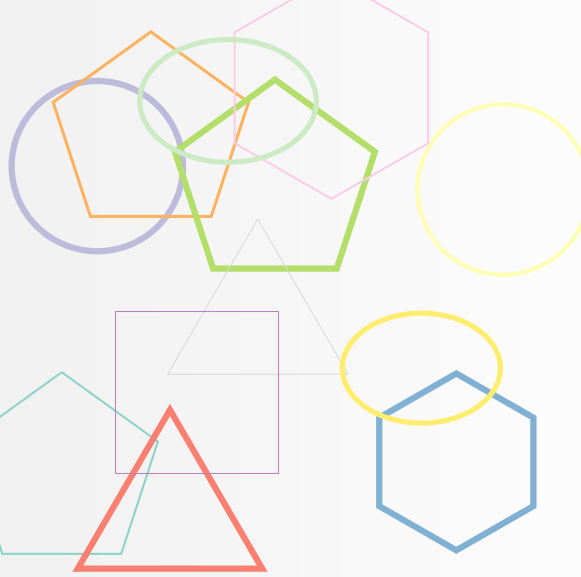[{"shape": "pentagon", "thickness": 1, "radius": 0.87, "center": [0.106, 0.181]}, {"shape": "circle", "thickness": 2, "radius": 0.74, "center": [0.866, 0.671]}, {"shape": "circle", "thickness": 3, "radius": 0.74, "center": [0.167, 0.711]}, {"shape": "triangle", "thickness": 3, "radius": 0.92, "center": [0.292, 0.106]}, {"shape": "hexagon", "thickness": 3, "radius": 0.77, "center": [0.785, 0.199]}, {"shape": "pentagon", "thickness": 1.5, "radius": 0.88, "center": [0.26, 0.767]}, {"shape": "pentagon", "thickness": 3, "radius": 0.9, "center": [0.473, 0.68]}, {"shape": "hexagon", "thickness": 1, "radius": 0.96, "center": [0.57, 0.847]}, {"shape": "triangle", "thickness": 0.5, "radius": 0.9, "center": [0.443, 0.441]}, {"shape": "square", "thickness": 0.5, "radius": 0.7, "center": [0.338, 0.321]}, {"shape": "oval", "thickness": 2.5, "radius": 0.76, "center": [0.392, 0.824]}, {"shape": "oval", "thickness": 2.5, "radius": 0.68, "center": [0.725, 0.362]}]